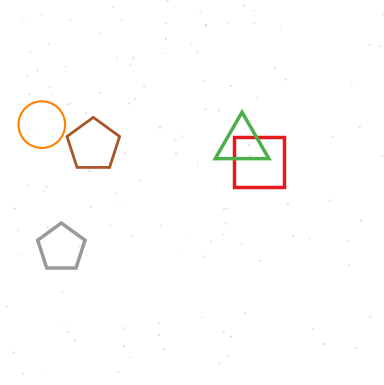[{"shape": "square", "thickness": 2.5, "radius": 0.32, "center": [0.672, 0.58]}, {"shape": "triangle", "thickness": 2.5, "radius": 0.4, "center": [0.629, 0.628]}, {"shape": "circle", "thickness": 1.5, "radius": 0.3, "center": [0.109, 0.676]}, {"shape": "pentagon", "thickness": 2, "radius": 0.36, "center": [0.242, 0.623]}, {"shape": "pentagon", "thickness": 2.5, "radius": 0.32, "center": [0.159, 0.356]}]